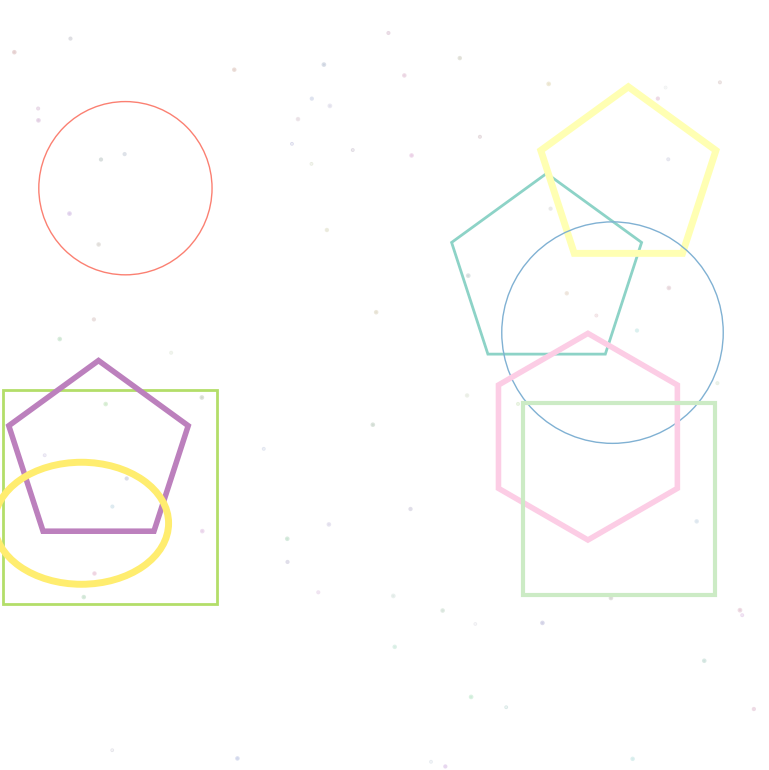[{"shape": "pentagon", "thickness": 1, "radius": 0.65, "center": [0.71, 0.645]}, {"shape": "pentagon", "thickness": 2.5, "radius": 0.6, "center": [0.816, 0.768]}, {"shape": "circle", "thickness": 0.5, "radius": 0.56, "center": [0.163, 0.756]}, {"shape": "circle", "thickness": 0.5, "radius": 0.72, "center": [0.795, 0.568]}, {"shape": "square", "thickness": 1, "radius": 0.69, "center": [0.143, 0.355]}, {"shape": "hexagon", "thickness": 2, "radius": 0.67, "center": [0.764, 0.433]}, {"shape": "pentagon", "thickness": 2, "radius": 0.61, "center": [0.128, 0.409]}, {"shape": "square", "thickness": 1.5, "radius": 0.62, "center": [0.804, 0.352]}, {"shape": "oval", "thickness": 2.5, "radius": 0.57, "center": [0.106, 0.32]}]